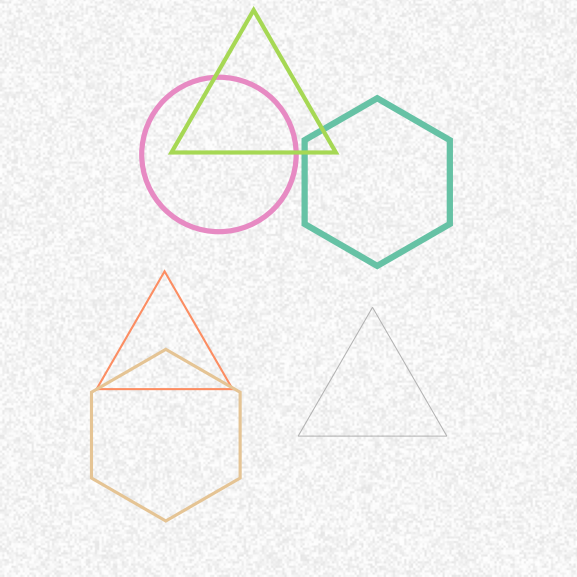[{"shape": "hexagon", "thickness": 3, "radius": 0.73, "center": [0.653, 0.684]}, {"shape": "triangle", "thickness": 1, "radius": 0.68, "center": [0.285, 0.393]}, {"shape": "circle", "thickness": 2.5, "radius": 0.67, "center": [0.379, 0.732]}, {"shape": "triangle", "thickness": 2, "radius": 0.82, "center": [0.439, 0.817]}, {"shape": "hexagon", "thickness": 1.5, "radius": 0.74, "center": [0.287, 0.246]}, {"shape": "triangle", "thickness": 0.5, "radius": 0.74, "center": [0.645, 0.318]}]